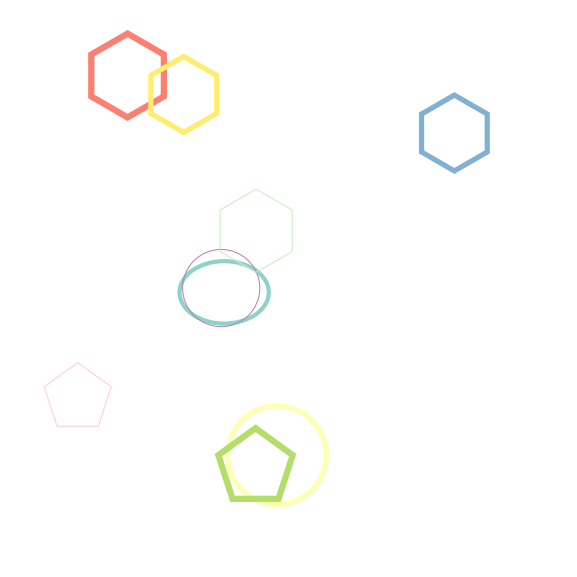[{"shape": "oval", "thickness": 2, "radius": 0.39, "center": [0.388, 0.493]}, {"shape": "circle", "thickness": 2.5, "radius": 0.43, "center": [0.48, 0.211]}, {"shape": "hexagon", "thickness": 3, "radius": 0.36, "center": [0.221, 0.868]}, {"shape": "hexagon", "thickness": 2.5, "radius": 0.33, "center": [0.787, 0.769]}, {"shape": "pentagon", "thickness": 3, "radius": 0.34, "center": [0.442, 0.19]}, {"shape": "pentagon", "thickness": 0.5, "radius": 0.3, "center": [0.135, 0.31]}, {"shape": "circle", "thickness": 0.5, "radius": 0.33, "center": [0.383, 0.5]}, {"shape": "hexagon", "thickness": 0.5, "radius": 0.36, "center": [0.444, 0.6]}, {"shape": "hexagon", "thickness": 2.5, "radius": 0.33, "center": [0.318, 0.836]}]